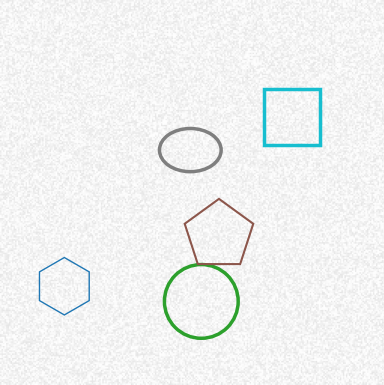[{"shape": "hexagon", "thickness": 1, "radius": 0.37, "center": [0.167, 0.257]}, {"shape": "circle", "thickness": 2.5, "radius": 0.48, "center": [0.523, 0.217]}, {"shape": "pentagon", "thickness": 1.5, "radius": 0.47, "center": [0.569, 0.39]}, {"shape": "oval", "thickness": 2.5, "radius": 0.4, "center": [0.494, 0.61]}, {"shape": "square", "thickness": 2.5, "radius": 0.36, "center": [0.758, 0.696]}]